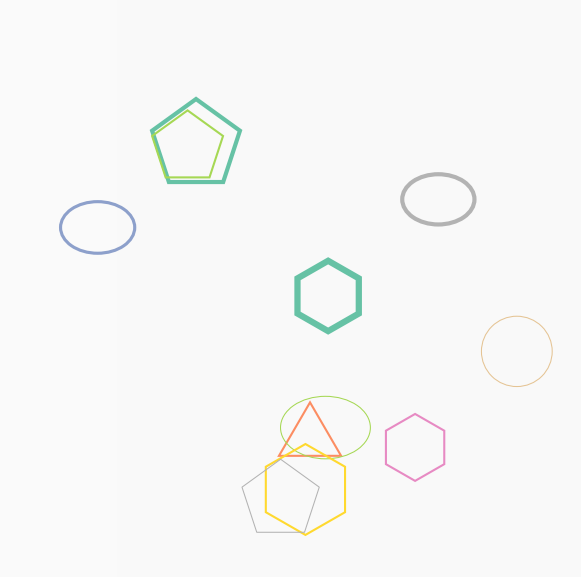[{"shape": "hexagon", "thickness": 3, "radius": 0.3, "center": [0.565, 0.487]}, {"shape": "pentagon", "thickness": 2, "radius": 0.4, "center": [0.337, 0.748]}, {"shape": "triangle", "thickness": 1, "radius": 0.31, "center": [0.533, 0.241]}, {"shape": "oval", "thickness": 1.5, "radius": 0.32, "center": [0.168, 0.605]}, {"shape": "hexagon", "thickness": 1, "radius": 0.29, "center": [0.714, 0.224]}, {"shape": "pentagon", "thickness": 1, "radius": 0.32, "center": [0.323, 0.744]}, {"shape": "oval", "thickness": 0.5, "radius": 0.39, "center": [0.56, 0.259]}, {"shape": "hexagon", "thickness": 1, "radius": 0.39, "center": [0.525, 0.152]}, {"shape": "circle", "thickness": 0.5, "radius": 0.3, "center": [0.889, 0.391]}, {"shape": "pentagon", "thickness": 0.5, "radius": 0.35, "center": [0.483, 0.134]}, {"shape": "oval", "thickness": 2, "radius": 0.31, "center": [0.754, 0.654]}]